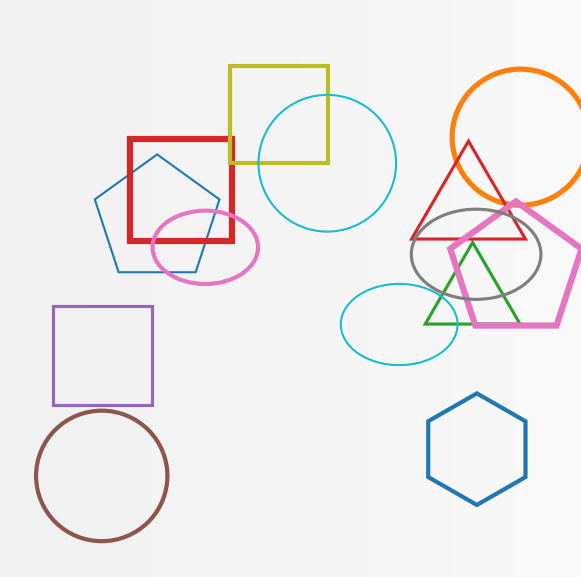[{"shape": "pentagon", "thickness": 1, "radius": 0.56, "center": [0.27, 0.619]}, {"shape": "hexagon", "thickness": 2, "radius": 0.48, "center": [0.82, 0.221]}, {"shape": "circle", "thickness": 2.5, "radius": 0.59, "center": [0.896, 0.762]}, {"shape": "triangle", "thickness": 1.5, "radius": 0.47, "center": [0.813, 0.485]}, {"shape": "triangle", "thickness": 1.5, "radius": 0.57, "center": [0.806, 0.642]}, {"shape": "square", "thickness": 3, "radius": 0.44, "center": [0.312, 0.67]}, {"shape": "square", "thickness": 1.5, "radius": 0.43, "center": [0.176, 0.383]}, {"shape": "circle", "thickness": 2, "radius": 0.56, "center": [0.175, 0.175]}, {"shape": "pentagon", "thickness": 3, "radius": 0.59, "center": [0.888, 0.532]}, {"shape": "oval", "thickness": 2, "radius": 0.45, "center": [0.353, 0.571]}, {"shape": "oval", "thickness": 1.5, "radius": 0.56, "center": [0.819, 0.559]}, {"shape": "square", "thickness": 2, "radius": 0.42, "center": [0.48, 0.801]}, {"shape": "circle", "thickness": 1, "radius": 0.59, "center": [0.563, 0.716]}, {"shape": "oval", "thickness": 1, "radius": 0.5, "center": [0.687, 0.437]}]